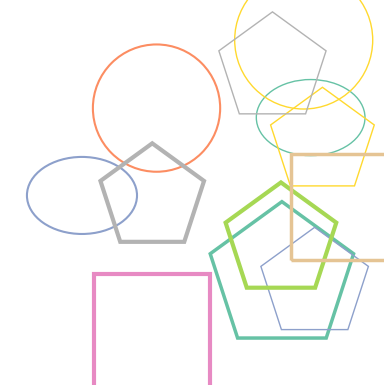[{"shape": "pentagon", "thickness": 2.5, "radius": 0.98, "center": [0.732, 0.28]}, {"shape": "oval", "thickness": 1, "radius": 0.71, "center": [0.807, 0.695]}, {"shape": "circle", "thickness": 1.5, "radius": 0.83, "center": [0.407, 0.719]}, {"shape": "oval", "thickness": 1.5, "radius": 0.71, "center": [0.213, 0.492]}, {"shape": "pentagon", "thickness": 1, "radius": 0.73, "center": [0.817, 0.263]}, {"shape": "square", "thickness": 3, "radius": 0.75, "center": [0.395, 0.138]}, {"shape": "pentagon", "thickness": 3, "radius": 0.76, "center": [0.73, 0.375]}, {"shape": "pentagon", "thickness": 1, "radius": 0.71, "center": [0.838, 0.632]}, {"shape": "circle", "thickness": 1, "radius": 0.9, "center": [0.789, 0.896]}, {"shape": "square", "thickness": 2.5, "radius": 0.68, "center": [0.893, 0.463]}, {"shape": "pentagon", "thickness": 1, "radius": 0.73, "center": [0.708, 0.823]}, {"shape": "pentagon", "thickness": 3, "radius": 0.71, "center": [0.395, 0.486]}]